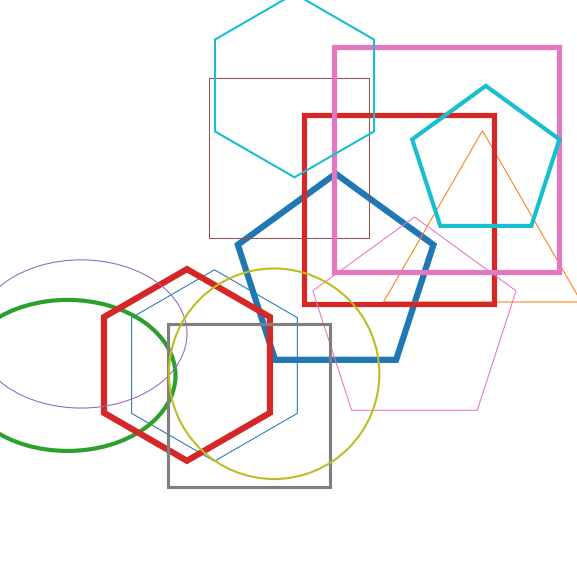[{"shape": "pentagon", "thickness": 3, "radius": 0.89, "center": [0.581, 0.52]}, {"shape": "hexagon", "thickness": 0.5, "radius": 0.83, "center": [0.371, 0.366]}, {"shape": "triangle", "thickness": 0.5, "radius": 0.99, "center": [0.835, 0.575]}, {"shape": "oval", "thickness": 2, "radius": 0.93, "center": [0.117, 0.349]}, {"shape": "square", "thickness": 2.5, "radius": 0.82, "center": [0.691, 0.636]}, {"shape": "hexagon", "thickness": 3, "radius": 0.83, "center": [0.324, 0.367]}, {"shape": "oval", "thickness": 0.5, "radius": 0.92, "center": [0.14, 0.421]}, {"shape": "square", "thickness": 0.5, "radius": 0.69, "center": [0.501, 0.726]}, {"shape": "square", "thickness": 2.5, "radius": 0.97, "center": [0.773, 0.723]}, {"shape": "pentagon", "thickness": 0.5, "radius": 0.93, "center": [0.718, 0.438]}, {"shape": "square", "thickness": 1.5, "radius": 0.7, "center": [0.432, 0.297]}, {"shape": "circle", "thickness": 1, "radius": 0.91, "center": [0.475, 0.352]}, {"shape": "pentagon", "thickness": 2, "radius": 0.67, "center": [0.841, 0.716]}, {"shape": "hexagon", "thickness": 1, "radius": 0.8, "center": [0.51, 0.851]}]